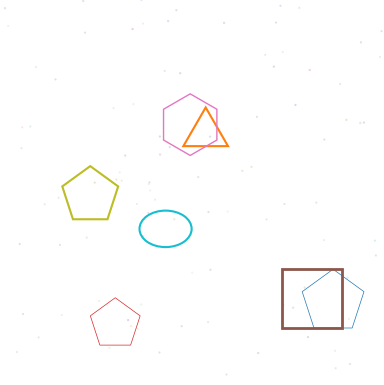[{"shape": "pentagon", "thickness": 0.5, "radius": 0.42, "center": [0.865, 0.216]}, {"shape": "triangle", "thickness": 1.5, "radius": 0.33, "center": [0.534, 0.654]}, {"shape": "pentagon", "thickness": 0.5, "radius": 0.34, "center": [0.299, 0.159]}, {"shape": "square", "thickness": 2, "radius": 0.39, "center": [0.811, 0.225]}, {"shape": "hexagon", "thickness": 1, "radius": 0.4, "center": [0.494, 0.676]}, {"shape": "pentagon", "thickness": 1.5, "radius": 0.38, "center": [0.234, 0.492]}, {"shape": "oval", "thickness": 1.5, "radius": 0.34, "center": [0.43, 0.406]}]